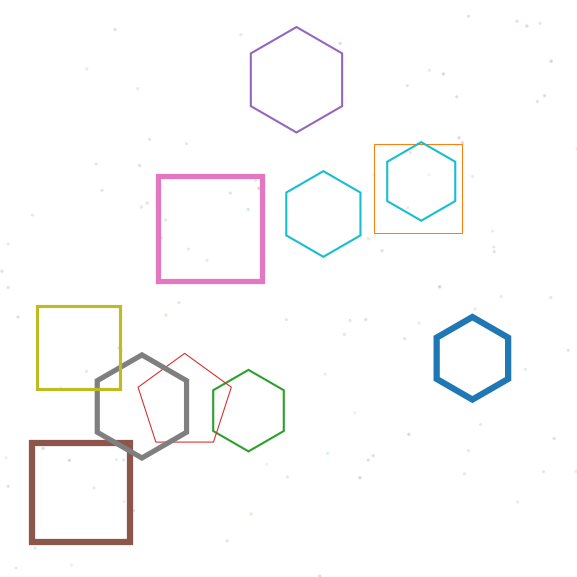[{"shape": "hexagon", "thickness": 3, "radius": 0.36, "center": [0.818, 0.379]}, {"shape": "square", "thickness": 0.5, "radius": 0.38, "center": [0.724, 0.673]}, {"shape": "hexagon", "thickness": 1, "radius": 0.35, "center": [0.43, 0.288]}, {"shape": "pentagon", "thickness": 0.5, "radius": 0.42, "center": [0.32, 0.302]}, {"shape": "hexagon", "thickness": 1, "radius": 0.46, "center": [0.513, 0.861]}, {"shape": "square", "thickness": 3, "radius": 0.43, "center": [0.141, 0.146]}, {"shape": "square", "thickness": 2.5, "radius": 0.45, "center": [0.364, 0.604]}, {"shape": "hexagon", "thickness": 2.5, "radius": 0.45, "center": [0.246, 0.295]}, {"shape": "square", "thickness": 1.5, "radius": 0.36, "center": [0.136, 0.397]}, {"shape": "hexagon", "thickness": 1, "radius": 0.34, "center": [0.729, 0.685]}, {"shape": "hexagon", "thickness": 1, "radius": 0.37, "center": [0.56, 0.629]}]